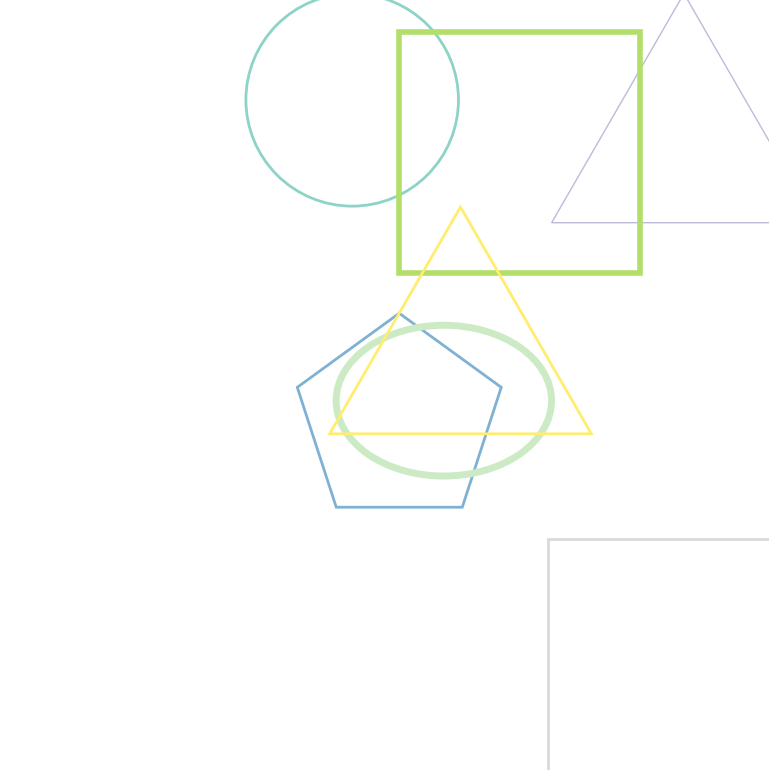[{"shape": "circle", "thickness": 1, "radius": 0.69, "center": [0.457, 0.87]}, {"shape": "triangle", "thickness": 0.5, "radius": 0.99, "center": [0.888, 0.81]}, {"shape": "pentagon", "thickness": 1, "radius": 0.7, "center": [0.519, 0.454]}, {"shape": "square", "thickness": 2, "radius": 0.78, "center": [0.675, 0.802]}, {"shape": "square", "thickness": 1, "radius": 0.79, "center": [0.87, 0.141]}, {"shape": "oval", "thickness": 2.5, "radius": 0.7, "center": [0.576, 0.48]}, {"shape": "triangle", "thickness": 1, "radius": 0.98, "center": [0.598, 0.535]}]